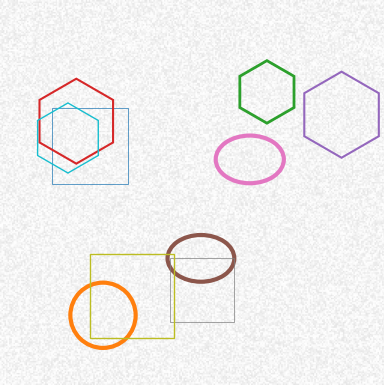[{"shape": "square", "thickness": 0.5, "radius": 0.49, "center": [0.234, 0.62]}, {"shape": "circle", "thickness": 3, "radius": 0.42, "center": [0.268, 0.181]}, {"shape": "hexagon", "thickness": 2, "radius": 0.41, "center": [0.693, 0.761]}, {"shape": "hexagon", "thickness": 1.5, "radius": 0.55, "center": [0.198, 0.685]}, {"shape": "hexagon", "thickness": 1.5, "radius": 0.56, "center": [0.887, 0.702]}, {"shape": "oval", "thickness": 3, "radius": 0.43, "center": [0.522, 0.329]}, {"shape": "oval", "thickness": 3, "radius": 0.44, "center": [0.649, 0.586]}, {"shape": "square", "thickness": 0.5, "radius": 0.42, "center": [0.524, 0.248]}, {"shape": "square", "thickness": 1, "radius": 0.54, "center": [0.343, 0.232]}, {"shape": "hexagon", "thickness": 1, "radius": 0.45, "center": [0.176, 0.642]}]